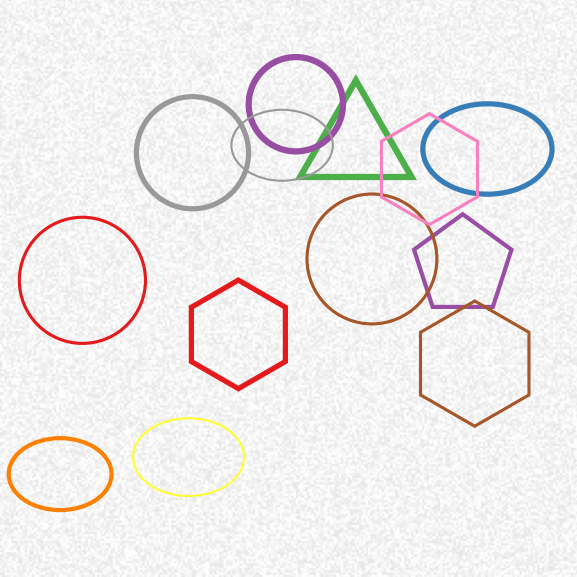[{"shape": "circle", "thickness": 1.5, "radius": 0.55, "center": [0.143, 0.514]}, {"shape": "hexagon", "thickness": 2.5, "radius": 0.47, "center": [0.413, 0.42]}, {"shape": "oval", "thickness": 2.5, "radius": 0.56, "center": [0.844, 0.741]}, {"shape": "triangle", "thickness": 3, "radius": 0.56, "center": [0.616, 0.748]}, {"shape": "pentagon", "thickness": 2, "radius": 0.44, "center": [0.801, 0.539]}, {"shape": "circle", "thickness": 3, "radius": 0.41, "center": [0.512, 0.819]}, {"shape": "oval", "thickness": 2, "radius": 0.44, "center": [0.104, 0.178]}, {"shape": "oval", "thickness": 1, "radius": 0.48, "center": [0.327, 0.208]}, {"shape": "circle", "thickness": 1.5, "radius": 0.56, "center": [0.644, 0.551]}, {"shape": "hexagon", "thickness": 1.5, "radius": 0.54, "center": [0.822, 0.369]}, {"shape": "hexagon", "thickness": 1.5, "radius": 0.48, "center": [0.744, 0.706]}, {"shape": "oval", "thickness": 1, "radius": 0.44, "center": [0.489, 0.748]}, {"shape": "circle", "thickness": 2.5, "radius": 0.49, "center": [0.333, 0.735]}]